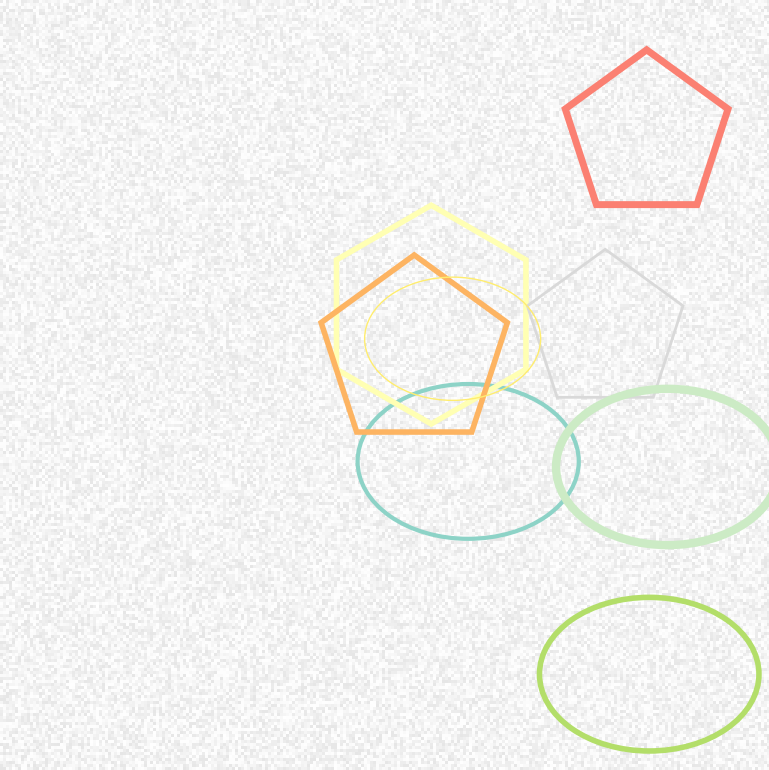[{"shape": "oval", "thickness": 1.5, "radius": 0.72, "center": [0.608, 0.401]}, {"shape": "hexagon", "thickness": 2, "radius": 0.71, "center": [0.56, 0.591]}, {"shape": "pentagon", "thickness": 2.5, "radius": 0.56, "center": [0.84, 0.824]}, {"shape": "pentagon", "thickness": 2, "radius": 0.64, "center": [0.538, 0.542]}, {"shape": "oval", "thickness": 2, "radius": 0.71, "center": [0.843, 0.124]}, {"shape": "pentagon", "thickness": 1, "radius": 0.53, "center": [0.786, 0.57]}, {"shape": "oval", "thickness": 3, "radius": 0.73, "center": [0.867, 0.394]}, {"shape": "oval", "thickness": 0.5, "radius": 0.57, "center": [0.588, 0.56]}]